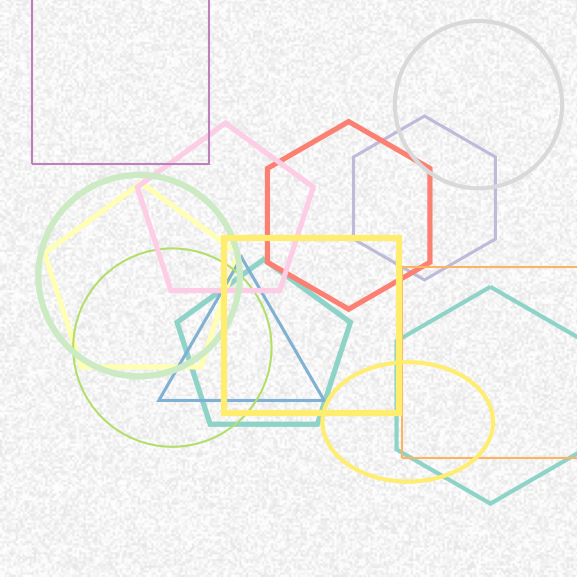[{"shape": "pentagon", "thickness": 2.5, "radius": 0.79, "center": [0.457, 0.392]}, {"shape": "hexagon", "thickness": 2, "radius": 0.94, "center": [0.849, 0.315]}, {"shape": "pentagon", "thickness": 2.5, "radius": 0.88, "center": [0.244, 0.506]}, {"shape": "hexagon", "thickness": 1.5, "radius": 0.71, "center": [0.735, 0.656]}, {"shape": "hexagon", "thickness": 2.5, "radius": 0.81, "center": [0.604, 0.626]}, {"shape": "triangle", "thickness": 1.5, "radius": 0.83, "center": [0.418, 0.388]}, {"shape": "square", "thickness": 1, "radius": 0.83, "center": [0.861, 0.371]}, {"shape": "circle", "thickness": 1, "radius": 0.86, "center": [0.298, 0.397]}, {"shape": "pentagon", "thickness": 2.5, "radius": 0.8, "center": [0.39, 0.626]}, {"shape": "circle", "thickness": 2, "radius": 0.72, "center": [0.829, 0.818]}, {"shape": "square", "thickness": 1, "radius": 0.77, "center": [0.209, 0.869]}, {"shape": "circle", "thickness": 3, "radius": 0.87, "center": [0.241, 0.522]}, {"shape": "oval", "thickness": 2, "radius": 0.74, "center": [0.706, 0.269]}, {"shape": "square", "thickness": 3, "radius": 0.76, "center": [0.539, 0.436]}]